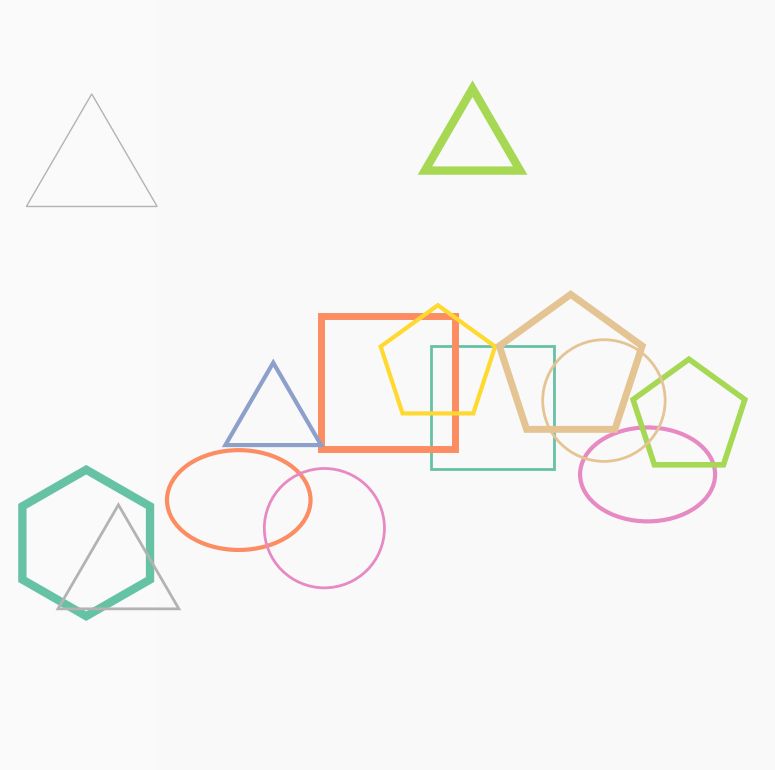[{"shape": "square", "thickness": 1, "radius": 0.4, "center": [0.635, 0.471]}, {"shape": "hexagon", "thickness": 3, "radius": 0.48, "center": [0.111, 0.295]}, {"shape": "oval", "thickness": 1.5, "radius": 0.46, "center": [0.308, 0.351]}, {"shape": "square", "thickness": 2.5, "radius": 0.43, "center": [0.501, 0.504]}, {"shape": "triangle", "thickness": 1.5, "radius": 0.36, "center": [0.353, 0.458]}, {"shape": "oval", "thickness": 1.5, "radius": 0.44, "center": [0.836, 0.384]}, {"shape": "circle", "thickness": 1, "radius": 0.39, "center": [0.419, 0.314]}, {"shape": "pentagon", "thickness": 2, "radius": 0.38, "center": [0.889, 0.458]}, {"shape": "triangle", "thickness": 3, "radius": 0.35, "center": [0.61, 0.814]}, {"shape": "pentagon", "thickness": 1.5, "radius": 0.39, "center": [0.565, 0.526]}, {"shape": "circle", "thickness": 1, "radius": 0.4, "center": [0.779, 0.48]}, {"shape": "pentagon", "thickness": 2.5, "radius": 0.48, "center": [0.736, 0.521]}, {"shape": "triangle", "thickness": 1, "radius": 0.45, "center": [0.153, 0.254]}, {"shape": "triangle", "thickness": 0.5, "radius": 0.49, "center": [0.118, 0.781]}]